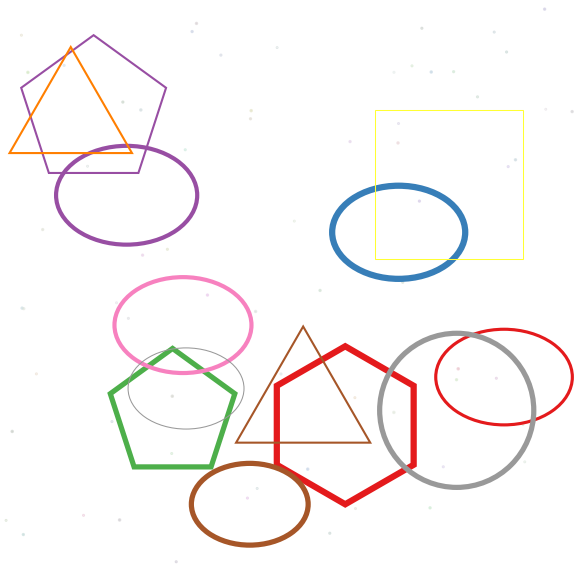[{"shape": "oval", "thickness": 1.5, "radius": 0.59, "center": [0.873, 0.346]}, {"shape": "hexagon", "thickness": 3, "radius": 0.68, "center": [0.598, 0.263]}, {"shape": "oval", "thickness": 3, "radius": 0.58, "center": [0.69, 0.597]}, {"shape": "pentagon", "thickness": 2.5, "radius": 0.57, "center": [0.299, 0.282]}, {"shape": "oval", "thickness": 2, "radius": 0.61, "center": [0.219, 0.661]}, {"shape": "pentagon", "thickness": 1, "radius": 0.66, "center": [0.162, 0.806]}, {"shape": "triangle", "thickness": 1, "radius": 0.61, "center": [0.123, 0.795]}, {"shape": "square", "thickness": 0.5, "radius": 0.64, "center": [0.777, 0.68]}, {"shape": "oval", "thickness": 2.5, "radius": 0.51, "center": [0.432, 0.126]}, {"shape": "triangle", "thickness": 1, "radius": 0.67, "center": [0.525, 0.3]}, {"shape": "oval", "thickness": 2, "radius": 0.59, "center": [0.317, 0.436]}, {"shape": "circle", "thickness": 2.5, "radius": 0.67, "center": [0.791, 0.289]}, {"shape": "oval", "thickness": 0.5, "radius": 0.5, "center": [0.322, 0.326]}]